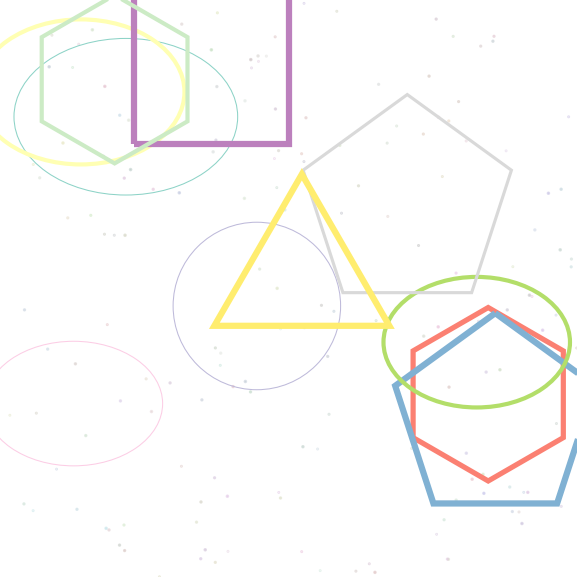[{"shape": "oval", "thickness": 0.5, "radius": 0.97, "center": [0.218, 0.797]}, {"shape": "oval", "thickness": 2, "radius": 0.9, "center": [0.14, 0.84]}, {"shape": "circle", "thickness": 0.5, "radius": 0.73, "center": [0.445, 0.469]}, {"shape": "hexagon", "thickness": 2.5, "radius": 0.75, "center": [0.845, 0.316]}, {"shape": "pentagon", "thickness": 3, "radius": 0.91, "center": [0.858, 0.275]}, {"shape": "oval", "thickness": 2, "radius": 0.81, "center": [0.826, 0.407]}, {"shape": "oval", "thickness": 0.5, "radius": 0.77, "center": [0.128, 0.3]}, {"shape": "pentagon", "thickness": 1.5, "radius": 0.95, "center": [0.705, 0.646]}, {"shape": "square", "thickness": 3, "radius": 0.67, "center": [0.366, 0.884]}, {"shape": "hexagon", "thickness": 2, "radius": 0.73, "center": [0.198, 0.862]}, {"shape": "triangle", "thickness": 3, "radius": 0.87, "center": [0.523, 0.522]}]